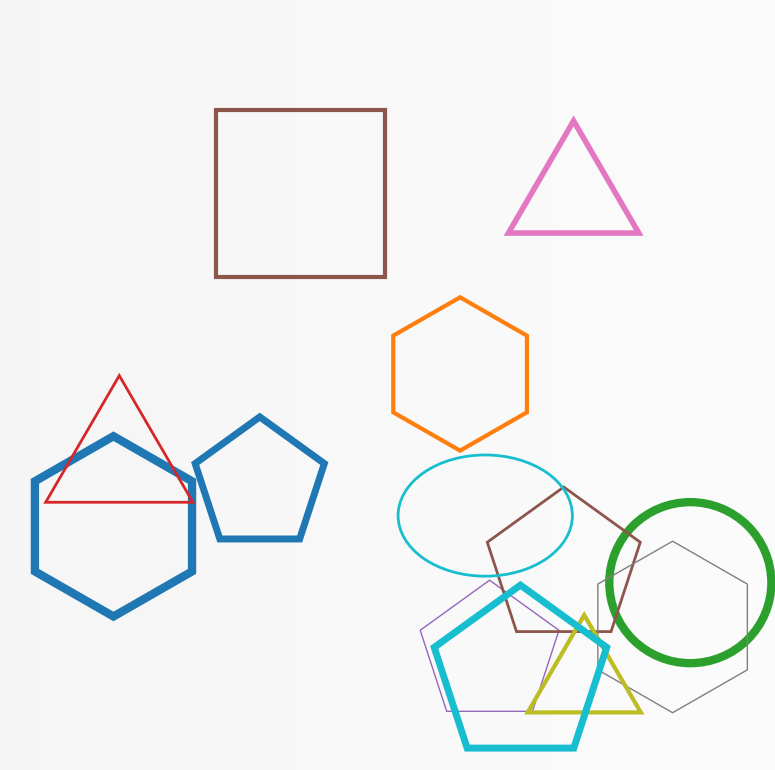[{"shape": "pentagon", "thickness": 2.5, "radius": 0.44, "center": [0.335, 0.371]}, {"shape": "hexagon", "thickness": 3, "radius": 0.59, "center": [0.146, 0.316]}, {"shape": "hexagon", "thickness": 1.5, "radius": 0.5, "center": [0.594, 0.514]}, {"shape": "circle", "thickness": 3, "radius": 0.52, "center": [0.891, 0.243]}, {"shape": "triangle", "thickness": 1, "radius": 0.55, "center": [0.154, 0.403]}, {"shape": "pentagon", "thickness": 0.5, "radius": 0.47, "center": [0.632, 0.152]}, {"shape": "pentagon", "thickness": 1, "radius": 0.52, "center": [0.727, 0.264]}, {"shape": "square", "thickness": 1.5, "radius": 0.54, "center": [0.388, 0.749]}, {"shape": "triangle", "thickness": 2, "radius": 0.49, "center": [0.74, 0.746]}, {"shape": "hexagon", "thickness": 0.5, "radius": 0.56, "center": [0.868, 0.186]}, {"shape": "triangle", "thickness": 1.5, "radius": 0.42, "center": [0.754, 0.117]}, {"shape": "pentagon", "thickness": 2.5, "radius": 0.59, "center": [0.672, 0.123]}, {"shape": "oval", "thickness": 1, "radius": 0.56, "center": [0.626, 0.33]}]